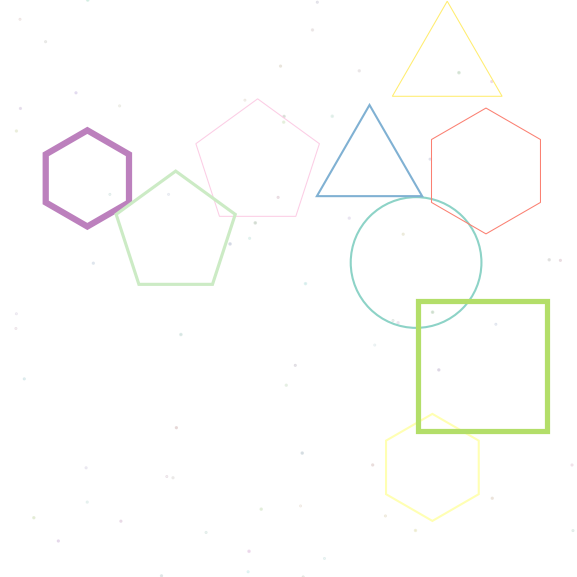[{"shape": "circle", "thickness": 1, "radius": 0.57, "center": [0.72, 0.545]}, {"shape": "hexagon", "thickness": 1, "radius": 0.46, "center": [0.749, 0.19]}, {"shape": "hexagon", "thickness": 0.5, "radius": 0.54, "center": [0.842, 0.703]}, {"shape": "triangle", "thickness": 1, "radius": 0.53, "center": [0.64, 0.712]}, {"shape": "square", "thickness": 2.5, "radius": 0.56, "center": [0.835, 0.366]}, {"shape": "pentagon", "thickness": 0.5, "radius": 0.56, "center": [0.446, 0.716]}, {"shape": "hexagon", "thickness": 3, "radius": 0.42, "center": [0.151, 0.69]}, {"shape": "pentagon", "thickness": 1.5, "radius": 0.54, "center": [0.304, 0.594]}, {"shape": "triangle", "thickness": 0.5, "radius": 0.55, "center": [0.774, 0.887]}]